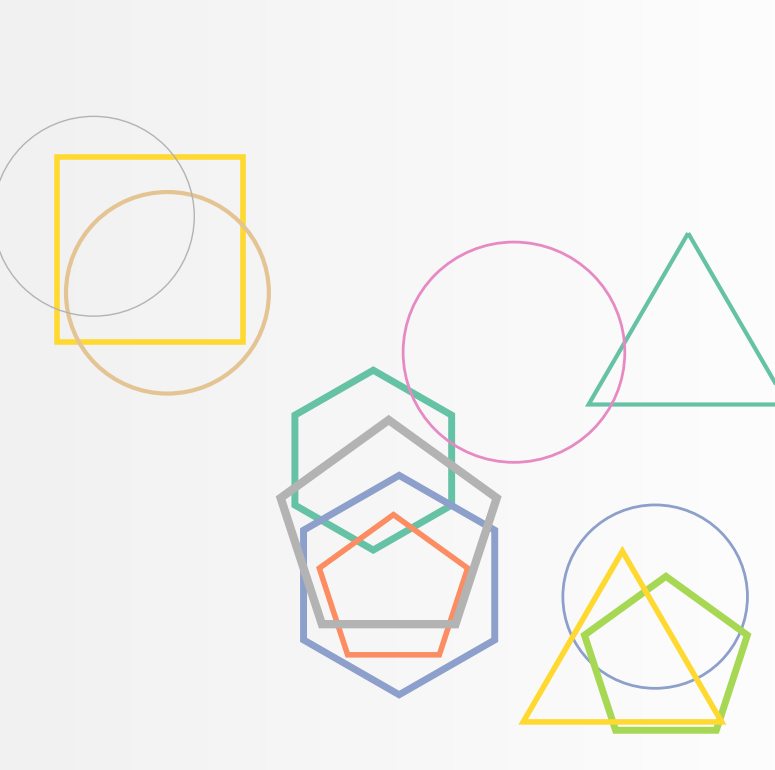[{"shape": "triangle", "thickness": 1.5, "radius": 0.74, "center": [0.888, 0.549]}, {"shape": "hexagon", "thickness": 2.5, "radius": 0.58, "center": [0.482, 0.402]}, {"shape": "pentagon", "thickness": 2, "radius": 0.5, "center": [0.508, 0.231]}, {"shape": "circle", "thickness": 1, "radius": 0.6, "center": [0.845, 0.225]}, {"shape": "hexagon", "thickness": 2.5, "radius": 0.71, "center": [0.515, 0.24]}, {"shape": "circle", "thickness": 1, "radius": 0.72, "center": [0.663, 0.543]}, {"shape": "pentagon", "thickness": 2.5, "radius": 0.55, "center": [0.859, 0.141]}, {"shape": "triangle", "thickness": 2, "radius": 0.74, "center": [0.803, 0.136]}, {"shape": "square", "thickness": 2, "radius": 0.6, "center": [0.193, 0.676]}, {"shape": "circle", "thickness": 1.5, "radius": 0.65, "center": [0.216, 0.62]}, {"shape": "circle", "thickness": 0.5, "radius": 0.65, "center": [0.121, 0.719]}, {"shape": "pentagon", "thickness": 3, "radius": 0.73, "center": [0.502, 0.308]}]